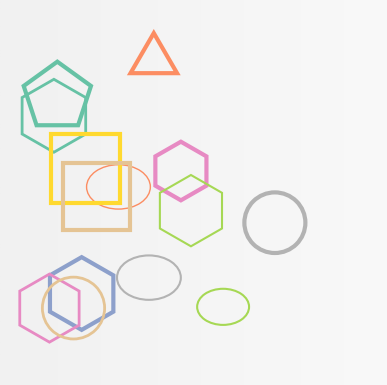[{"shape": "pentagon", "thickness": 3, "radius": 0.46, "center": [0.148, 0.749]}, {"shape": "hexagon", "thickness": 2, "radius": 0.47, "center": [0.139, 0.699]}, {"shape": "oval", "thickness": 1, "radius": 0.41, "center": [0.306, 0.515]}, {"shape": "triangle", "thickness": 3, "radius": 0.35, "center": [0.397, 0.845]}, {"shape": "hexagon", "thickness": 3, "radius": 0.47, "center": [0.211, 0.238]}, {"shape": "hexagon", "thickness": 3, "radius": 0.38, "center": [0.467, 0.556]}, {"shape": "hexagon", "thickness": 2, "radius": 0.44, "center": [0.128, 0.2]}, {"shape": "oval", "thickness": 1.5, "radius": 0.34, "center": [0.576, 0.203]}, {"shape": "hexagon", "thickness": 1.5, "radius": 0.46, "center": [0.493, 0.453]}, {"shape": "square", "thickness": 3, "radius": 0.45, "center": [0.221, 0.563]}, {"shape": "square", "thickness": 3, "radius": 0.43, "center": [0.248, 0.49]}, {"shape": "circle", "thickness": 2, "radius": 0.4, "center": [0.19, 0.2]}, {"shape": "oval", "thickness": 1.5, "radius": 0.41, "center": [0.384, 0.279]}, {"shape": "circle", "thickness": 3, "radius": 0.39, "center": [0.709, 0.422]}]